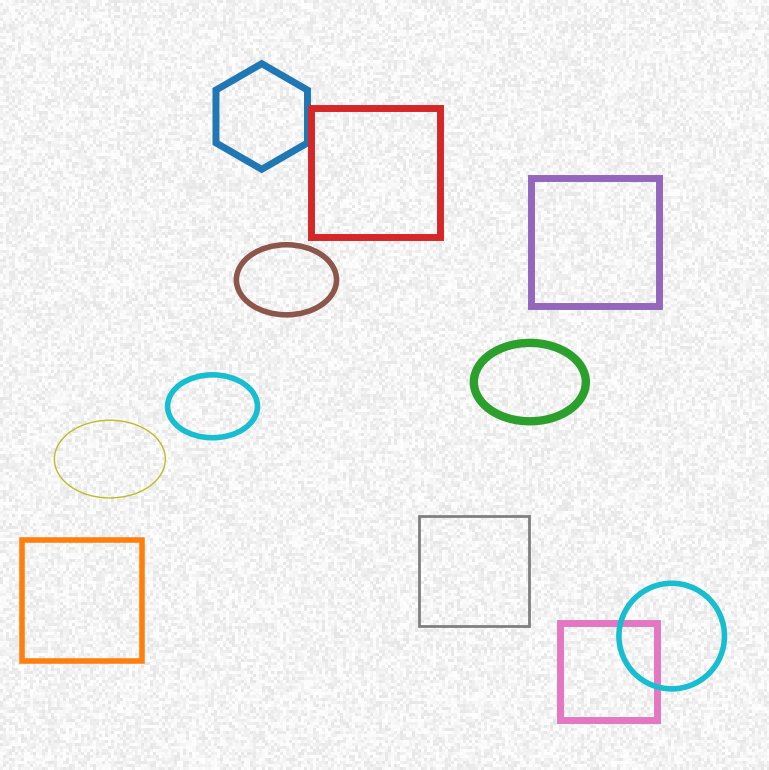[{"shape": "hexagon", "thickness": 2.5, "radius": 0.34, "center": [0.34, 0.849]}, {"shape": "square", "thickness": 2, "radius": 0.39, "center": [0.107, 0.22]}, {"shape": "oval", "thickness": 3, "radius": 0.36, "center": [0.688, 0.504]}, {"shape": "square", "thickness": 2.5, "radius": 0.42, "center": [0.488, 0.776]}, {"shape": "square", "thickness": 2.5, "radius": 0.42, "center": [0.773, 0.686]}, {"shape": "oval", "thickness": 2, "radius": 0.33, "center": [0.372, 0.637]}, {"shape": "square", "thickness": 2.5, "radius": 0.31, "center": [0.79, 0.128]}, {"shape": "square", "thickness": 1, "radius": 0.36, "center": [0.615, 0.259]}, {"shape": "oval", "thickness": 0.5, "radius": 0.36, "center": [0.143, 0.404]}, {"shape": "circle", "thickness": 2, "radius": 0.34, "center": [0.872, 0.174]}, {"shape": "oval", "thickness": 2, "radius": 0.29, "center": [0.276, 0.472]}]